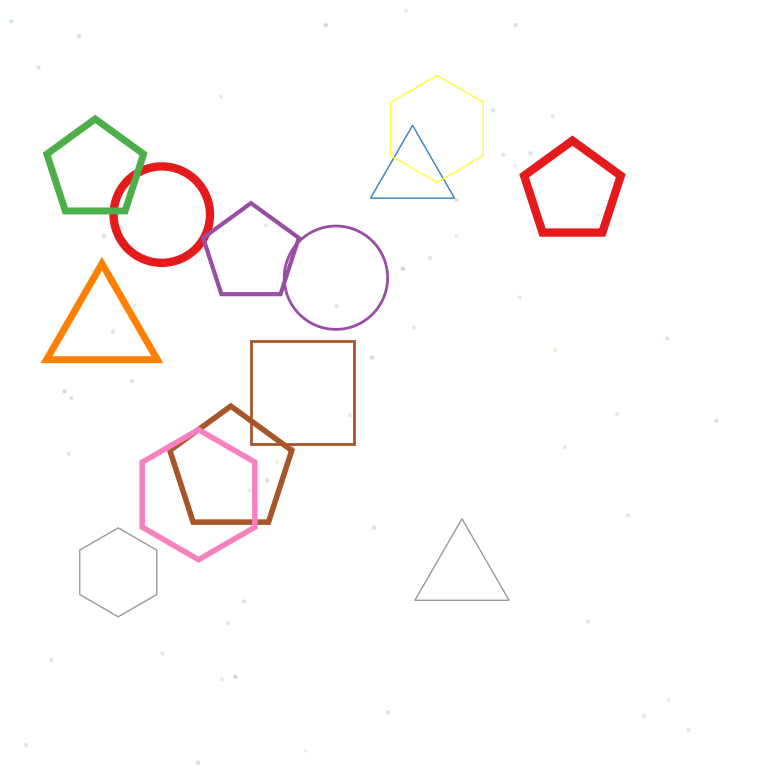[{"shape": "pentagon", "thickness": 3, "radius": 0.33, "center": [0.743, 0.751]}, {"shape": "circle", "thickness": 3, "radius": 0.31, "center": [0.21, 0.721]}, {"shape": "triangle", "thickness": 0.5, "radius": 0.32, "center": [0.536, 0.774]}, {"shape": "pentagon", "thickness": 2.5, "radius": 0.33, "center": [0.124, 0.779]}, {"shape": "circle", "thickness": 1, "radius": 0.34, "center": [0.436, 0.639]}, {"shape": "pentagon", "thickness": 1.5, "radius": 0.33, "center": [0.326, 0.671]}, {"shape": "triangle", "thickness": 2.5, "radius": 0.42, "center": [0.132, 0.574]}, {"shape": "hexagon", "thickness": 0.5, "radius": 0.35, "center": [0.567, 0.833]}, {"shape": "square", "thickness": 1, "radius": 0.33, "center": [0.393, 0.491]}, {"shape": "pentagon", "thickness": 2, "radius": 0.42, "center": [0.3, 0.389]}, {"shape": "hexagon", "thickness": 2, "radius": 0.42, "center": [0.258, 0.358]}, {"shape": "hexagon", "thickness": 0.5, "radius": 0.29, "center": [0.154, 0.257]}, {"shape": "triangle", "thickness": 0.5, "radius": 0.35, "center": [0.6, 0.256]}]